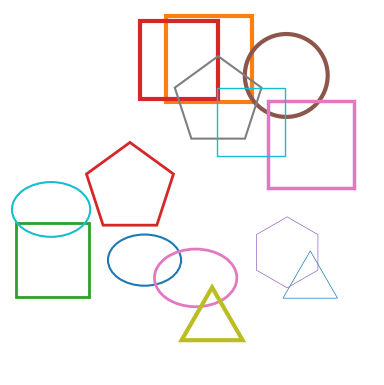[{"shape": "triangle", "thickness": 0.5, "radius": 0.41, "center": [0.806, 0.266]}, {"shape": "oval", "thickness": 1.5, "radius": 0.47, "center": [0.375, 0.324]}, {"shape": "square", "thickness": 3, "radius": 0.56, "center": [0.543, 0.848]}, {"shape": "square", "thickness": 2, "radius": 0.48, "center": [0.136, 0.324]}, {"shape": "square", "thickness": 3, "radius": 0.51, "center": [0.464, 0.843]}, {"shape": "pentagon", "thickness": 2, "radius": 0.59, "center": [0.338, 0.511]}, {"shape": "hexagon", "thickness": 0.5, "radius": 0.46, "center": [0.746, 0.345]}, {"shape": "circle", "thickness": 3, "radius": 0.54, "center": [0.744, 0.804]}, {"shape": "square", "thickness": 2.5, "radius": 0.56, "center": [0.808, 0.624]}, {"shape": "oval", "thickness": 2, "radius": 0.53, "center": [0.508, 0.278]}, {"shape": "pentagon", "thickness": 1.5, "radius": 0.59, "center": [0.567, 0.736]}, {"shape": "triangle", "thickness": 3, "radius": 0.46, "center": [0.551, 0.162]}, {"shape": "square", "thickness": 1, "radius": 0.44, "center": [0.652, 0.683]}, {"shape": "oval", "thickness": 1.5, "radius": 0.51, "center": [0.133, 0.456]}]